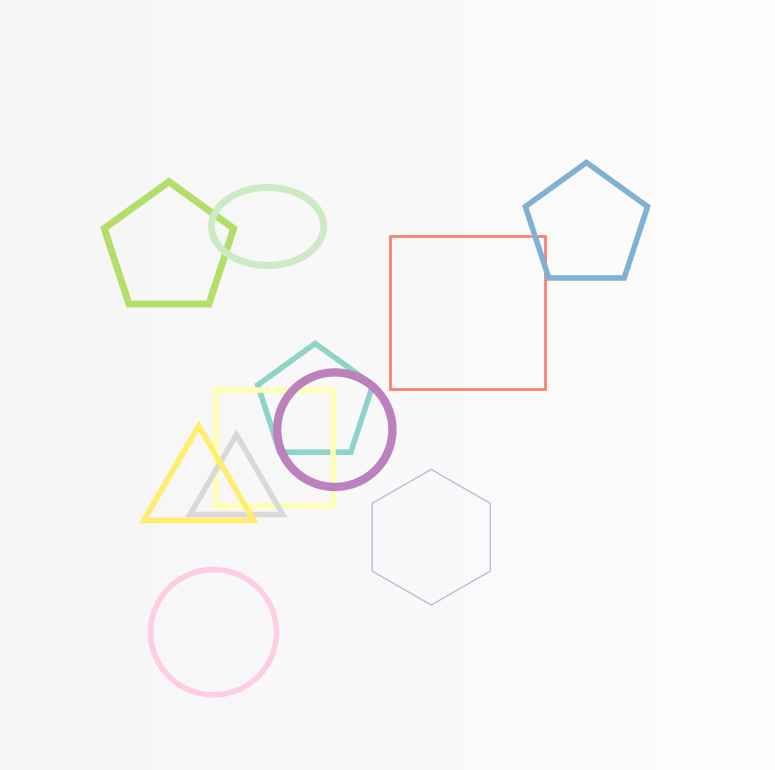[{"shape": "pentagon", "thickness": 2, "radius": 0.39, "center": [0.407, 0.476]}, {"shape": "square", "thickness": 2, "radius": 0.38, "center": [0.355, 0.419]}, {"shape": "hexagon", "thickness": 0.5, "radius": 0.44, "center": [0.556, 0.302]}, {"shape": "square", "thickness": 1, "radius": 0.5, "center": [0.603, 0.594]}, {"shape": "pentagon", "thickness": 2, "radius": 0.41, "center": [0.757, 0.706]}, {"shape": "pentagon", "thickness": 2.5, "radius": 0.44, "center": [0.218, 0.676]}, {"shape": "circle", "thickness": 2, "radius": 0.41, "center": [0.275, 0.179]}, {"shape": "triangle", "thickness": 2, "radius": 0.35, "center": [0.305, 0.366]}, {"shape": "circle", "thickness": 3, "radius": 0.37, "center": [0.432, 0.442]}, {"shape": "oval", "thickness": 2.5, "radius": 0.36, "center": [0.345, 0.706]}, {"shape": "triangle", "thickness": 2, "radius": 0.41, "center": [0.256, 0.365]}]